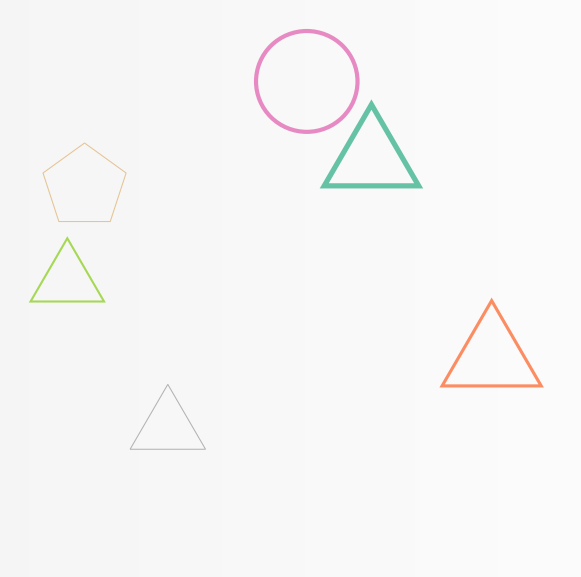[{"shape": "triangle", "thickness": 2.5, "radius": 0.47, "center": [0.639, 0.724]}, {"shape": "triangle", "thickness": 1.5, "radius": 0.49, "center": [0.846, 0.38]}, {"shape": "circle", "thickness": 2, "radius": 0.44, "center": [0.528, 0.858]}, {"shape": "triangle", "thickness": 1, "radius": 0.36, "center": [0.116, 0.514]}, {"shape": "pentagon", "thickness": 0.5, "radius": 0.38, "center": [0.145, 0.676]}, {"shape": "triangle", "thickness": 0.5, "radius": 0.37, "center": [0.289, 0.259]}]